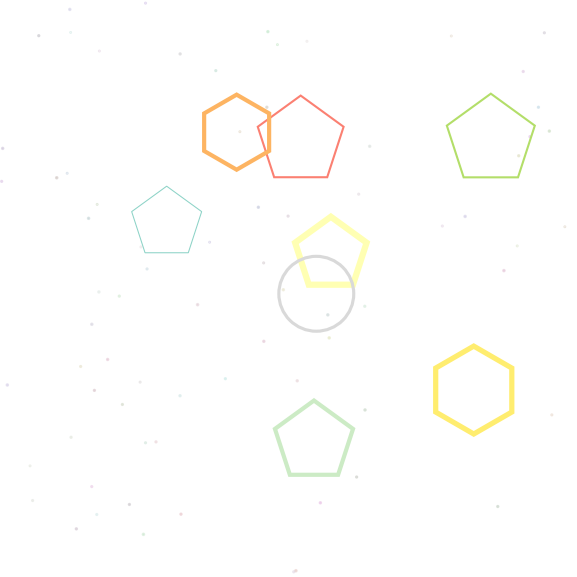[{"shape": "pentagon", "thickness": 0.5, "radius": 0.32, "center": [0.289, 0.613]}, {"shape": "pentagon", "thickness": 3, "radius": 0.33, "center": [0.573, 0.559]}, {"shape": "pentagon", "thickness": 1, "radius": 0.39, "center": [0.521, 0.755]}, {"shape": "hexagon", "thickness": 2, "radius": 0.32, "center": [0.41, 0.77]}, {"shape": "pentagon", "thickness": 1, "radius": 0.4, "center": [0.85, 0.757]}, {"shape": "circle", "thickness": 1.5, "radius": 0.32, "center": [0.548, 0.49]}, {"shape": "pentagon", "thickness": 2, "radius": 0.36, "center": [0.544, 0.234]}, {"shape": "hexagon", "thickness": 2.5, "radius": 0.38, "center": [0.82, 0.324]}]